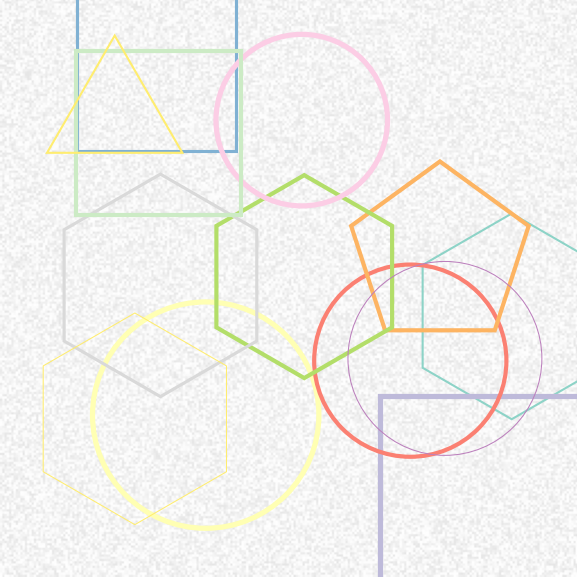[{"shape": "hexagon", "thickness": 1, "radius": 0.89, "center": [0.886, 0.451]}, {"shape": "circle", "thickness": 2.5, "radius": 0.98, "center": [0.356, 0.28]}, {"shape": "square", "thickness": 2.5, "radius": 0.95, "center": [0.848, 0.123]}, {"shape": "circle", "thickness": 2, "radius": 0.83, "center": [0.71, 0.375]}, {"shape": "square", "thickness": 1.5, "radius": 0.69, "center": [0.271, 0.876]}, {"shape": "pentagon", "thickness": 2, "radius": 0.81, "center": [0.762, 0.558]}, {"shape": "hexagon", "thickness": 2, "radius": 0.88, "center": [0.527, 0.52]}, {"shape": "circle", "thickness": 2.5, "radius": 0.74, "center": [0.522, 0.791]}, {"shape": "hexagon", "thickness": 1.5, "radius": 0.96, "center": [0.278, 0.505]}, {"shape": "circle", "thickness": 0.5, "radius": 0.84, "center": [0.77, 0.379]}, {"shape": "square", "thickness": 2, "radius": 0.71, "center": [0.275, 0.769]}, {"shape": "triangle", "thickness": 1, "radius": 0.68, "center": [0.199, 0.802]}, {"shape": "hexagon", "thickness": 0.5, "radius": 0.92, "center": [0.233, 0.274]}]